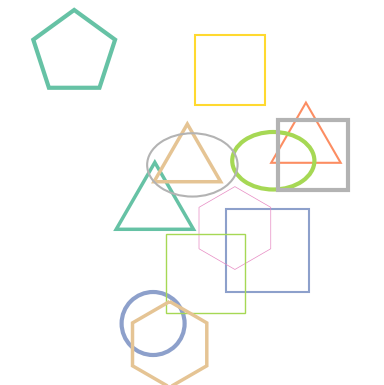[{"shape": "pentagon", "thickness": 3, "radius": 0.56, "center": [0.193, 0.862]}, {"shape": "triangle", "thickness": 2.5, "radius": 0.58, "center": [0.402, 0.462]}, {"shape": "triangle", "thickness": 1.5, "radius": 0.52, "center": [0.795, 0.629]}, {"shape": "circle", "thickness": 3, "radius": 0.41, "center": [0.398, 0.16]}, {"shape": "square", "thickness": 1.5, "radius": 0.54, "center": [0.694, 0.35]}, {"shape": "hexagon", "thickness": 0.5, "radius": 0.54, "center": [0.61, 0.408]}, {"shape": "square", "thickness": 1, "radius": 0.51, "center": [0.533, 0.29]}, {"shape": "oval", "thickness": 3, "radius": 0.53, "center": [0.71, 0.582]}, {"shape": "square", "thickness": 1.5, "radius": 0.46, "center": [0.598, 0.818]}, {"shape": "hexagon", "thickness": 2.5, "radius": 0.56, "center": [0.441, 0.106]}, {"shape": "triangle", "thickness": 2.5, "radius": 0.5, "center": [0.487, 0.578]}, {"shape": "square", "thickness": 3, "radius": 0.46, "center": [0.814, 0.597]}, {"shape": "oval", "thickness": 1.5, "radius": 0.59, "center": [0.5, 0.572]}]